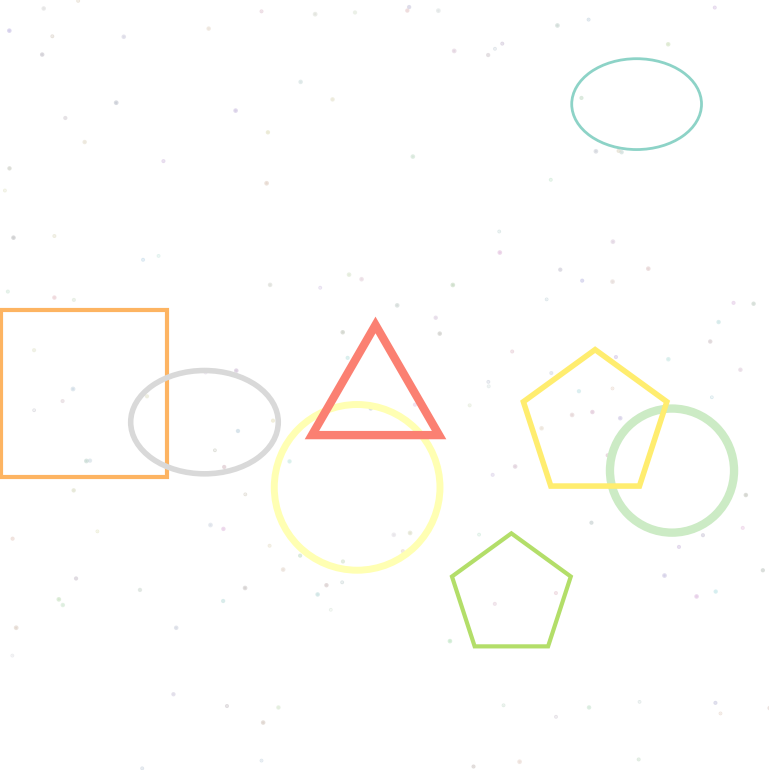[{"shape": "oval", "thickness": 1, "radius": 0.42, "center": [0.827, 0.865]}, {"shape": "circle", "thickness": 2.5, "radius": 0.54, "center": [0.464, 0.367]}, {"shape": "triangle", "thickness": 3, "radius": 0.48, "center": [0.488, 0.483]}, {"shape": "square", "thickness": 1.5, "radius": 0.54, "center": [0.109, 0.489]}, {"shape": "pentagon", "thickness": 1.5, "radius": 0.41, "center": [0.664, 0.226]}, {"shape": "oval", "thickness": 2, "radius": 0.48, "center": [0.266, 0.452]}, {"shape": "circle", "thickness": 3, "radius": 0.4, "center": [0.873, 0.389]}, {"shape": "pentagon", "thickness": 2, "radius": 0.49, "center": [0.773, 0.448]}]